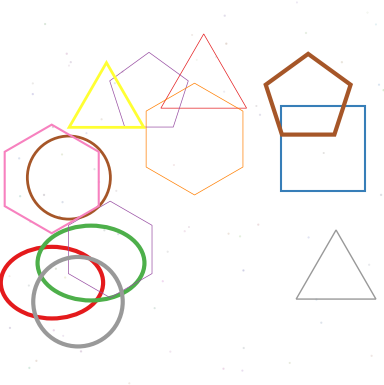[{"shape": "oval", "thickness": 3, "radius": 0.66, "center": [0.135, 0.266]}, {"shape": "triangle", "thickness": 0.5, "radius": 0.64, "center": [0.529, 0.783]}, {"shape": "square", "thickness": 1.5, "radius": 0.55, "center": [0.839, 0.614]}, {"shape": "oval", "thickness": 3, "radius": 0.69, "center": [0.236, 0.317]}, {"shape": "pentagon", "thickness": 0.5, "radius": 0.54, "center": [0.387, 0.757]}, {"shape": "hexagon", "thickness": 0.5, "radius": 0.63, "center": [0.286, 0.352]}, {"shape": "hexagon", "thickness": 0.5, "radius": 0.73, "center": [0.505, 0.639]}, {"shape": "triangle", "thickness": 2, "radius": 0.56, "center": [0.277, 0.725]}, {"shape": "circle", "thickness": 2, "radius": 0.54, "center": [0.179, 0.539]}, {"shape": "pentagon", "thickness": 3, "radius": 0.58, "center": [0.8, 0.744]}, {"shape": "hexagon", "thickness": 1.5, "radius": 0.71, "center": [0.134, 0.535]}, {"shape": "triangle", "thickness": 1, "radius": 0.6, "center": [0.873, 0.283]}, {"shape": "circle", "thickness": 3, "radius": 0.58, "center": [0.203, 0.216]}]